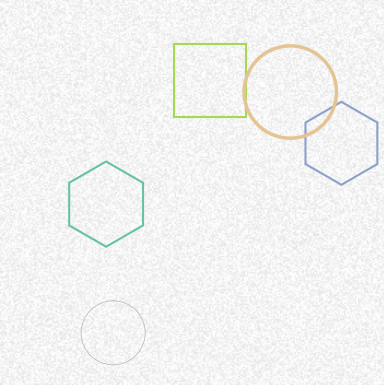[{"shape": "hexagon", "thickness": 1.5, "radius": 0.55, "center": [0.276, 0.47]}, {"shape": "hexagon", "thickness": 1.5, "radius": 0.54, "center": [0.887, 0.628]}, {"shape": "square", "thickness": 1.5, "radius": 0.47, "center": [0.546, 0.792]}, {"shape": "circle", "thickness": 2.5, "radius": 0.6, "center": [0.754, 0.761]}, {"shape": "circle", "thickness": 0.5, "radius": 0.42, "center": [0.294, 0.136]}]